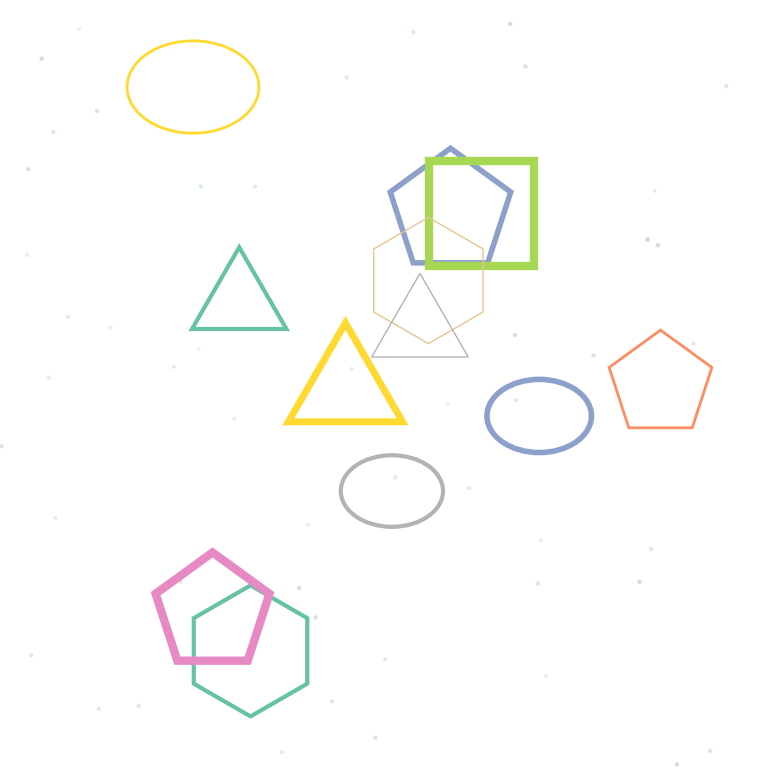[{"shape": "hexagon", "thickness": 1.5, "radius": 0.43, "center": [0.325, 0.155]}, {"shape": "triangle", "thickness": 1.5, "radius": 0.35, "center": [0.311, 0.608]}, {"shape": "pentagon", "thickness": 1, "radius": 0.35, "center": [0.858, 0.501]}, {"shape": "oval", "thickness": 2, "radius": 0.34, "center": [0.7, 0.46]}, {"shape": "pentagon", "thickness": 2, "radius": 0.41, "center": [0.585, 0.725]}, {"shape": "pentagon", "thickness": 3, "radius": 0.39, "center": [0.276, 0.205]}, {"shape": "square", "thickness": 3, "radius": 0.34, "center": [0.626, 0.722]}, {"shape": "triangle", "thickness": 2.5, "radius": 0.43, "center": [0.449, 0.495]}, {"shape": "oval", "thickness": 1, "radius": 0.43, "center": [0.251, 0.887]}, {"shape": "hexagon", "thickness": 0.5, "radius": 0.41, "center": [0.556, 0.636]}, {"shape": "oval", "thickness": 1.5, "radius": 0.33, "center": [0.509, 0.362]}, {"shape": "triangle", "thickness": 0.5, "radius": 0.36, "center": [0.545, 0.573]}]